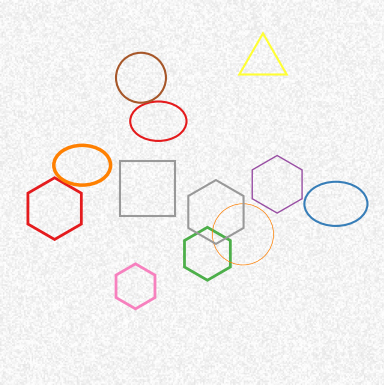[{"shape": "hexagon", "thickness": 2, "radius": 0.4, "center": [0.142, 0.458]}, {"shape": "oval", "thickness": 1.5, "radius": 0.37, "center": [0.411, 0.685]}, {"shape": "oval", "thickness": 1.5, "radius": 0.41, "center": [0.873, 0.471]}, {"shape": "hexagon", "thickness": 2, "radius": 0.34, "center": [0.539, 0.341]}, {"shape": "hexagon", "thickness": 1, "radius": 0.37, "center": [0.72, 0.521]}, {"shape": "circle", "thickness": 0.5, "radius": 0.4, "center": [0.631, 0.391]}, {"shape": "oval", "thickness": 2.5, "radius": 0.37, "center": [0.214, 0.571]}, {"shape": "triangle", "thickness": 1.5, "radius": 0.36, "center": [0.683, 0.842]}, {"shape": "circle", "thickness": 1.5, "radius": 0.32, "center": [0.366, 0.798]}, {"shape": "hexagon", "thickness": 2, "radius": 0.29, "center": [0.352, 0.256]}, {"shape": "hexagon", "thickness": 1.5, "radius": 0.41, "center": [0.561, 0.449]}, {"shape": "square", "thickness": 1.5, "radius": 0.36, "center": [0.382, 0.511]}]